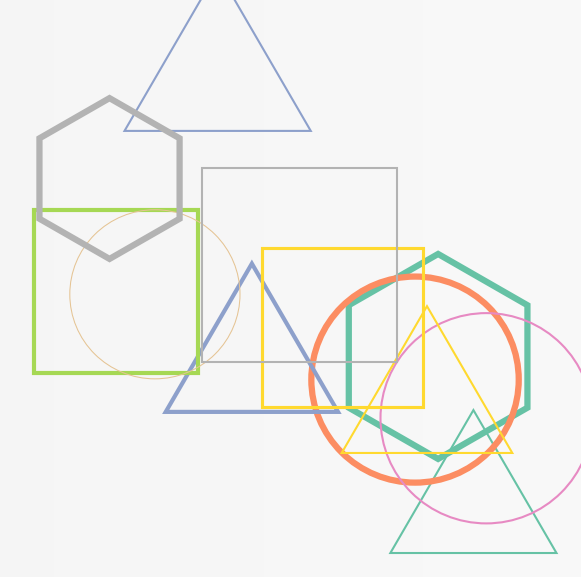[{"shape": "hexagon", "thickness": 3, "radius": 0.89, "center": [0.754, 0.382]}, {"shape": "triangle", "thickness": 1, "radius": 0.82, "center": [0.814, 0.124]}, {"shape": "circle", "thickness": 3, "radius": 0.89, "center": [0.714, 0.342]}, {"shape": "triangle", "thickness": 2, "radius": 0.86, "center": [0.433, 0.371]}, {"shape": "triangle", "thickness": 1, "radius": 0.92, "center": [0.374, 0.865]}, {"shape": "circle", "thickness": 1, "radius": 0.91, "center": [0.837, 0.275]}, {"shape": "square", "thickness": 2, "radius": 0.71, "center": [0.2, 0.494]}, {"shape": "triangle", "thickness": 1, "radius": 0.85, "center": [0.735, 0.299]}, {"shape": "square", "thickness": 1.5, "radius": 0.69, "center": [0.589, 0.432]}, {"shape": "circle", "thickness": 0.5, "radius": 0.73, "center": [0.267, 0.49]}, {"shape": "square", "thickness": 1, "radius": 0.84, "center": [0.516, 0.54]}, {"shape": "hexagon", "thickness": 3, "radius": 0.7, "center": [0.188, 0.69]}]